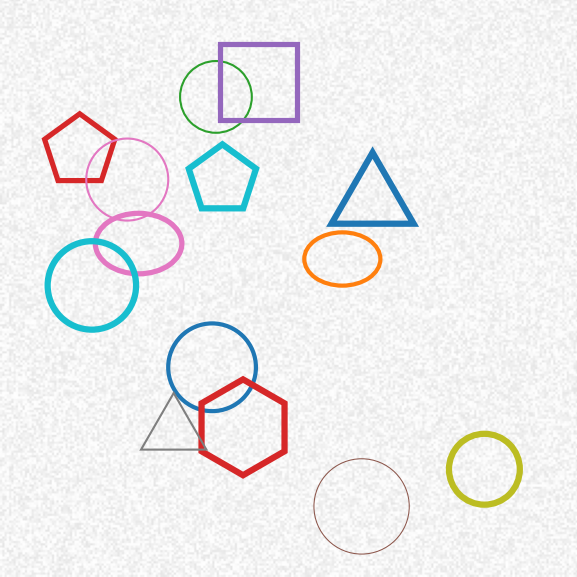[{"shape": "circle", "thickness": 2, "radius": 0.38, "center": [0.367, 0.363]}, {"shape": "triangle", "thickness": 3, "radius": 0.41, "center": [0.645, 0.653]}, {"shape": "oval", "thickness": 2, "radius": 0.33, "center": [0.593, 0.551]}, {"shape": "circle", "thickness": 1, "radius": 0.31, "center": [0.374, 0.831]}, {"shape": "hexagon", "thickness": 3, "radius": 0.41, "center": [0.421, 0.259]}, {"shape": "pentagon", "thickness": 2.5, "radius": 0.32, "center": [0.138, 0.738]}, {"shape": "square", "thickness": 2.5, "radius": 0.33, "center": [0.448, 0.857]}, {"shape": "circle", "thickness": 0.5, "radius": 0.41, "center": [0.626, 0.122]}, {"shape": "oval", "thickness": 2.5, "radius": 0.37, "center": [0.24, 0.577]}, {"shape": "circle", "thickness": 1, "radius": 0.35, "center": [0.22, 0.688]}, {"shape": "triangle", "thickness": 1, "radius": 0.33, "center": [0.301, 0.253]}, {"shape": "circle", "thickness": 3, "radius": 0.31, "center": [0.839, 0.187]}, {"shape": "circle", "thickness": 3, "radius": 0.38, "center": [0.159, 0.505]}, {"shape": "pentagon", "thickness": 3, "radius": 0.31, "center": [0.385, 0.688]}]